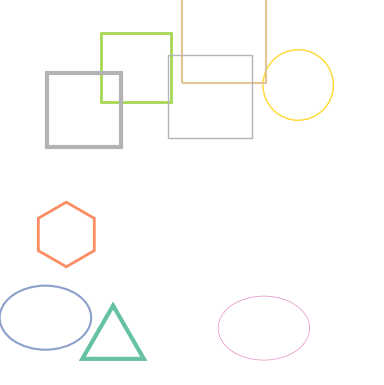[{"shape": "triangle", "thickness": 3, "radius": 0.46, "center": [0.294, 0.114]}, {"shape": "hexagon", "thickness": 2, "radius": 0.42, "center": [0.172, 0.391]}, {"shape": "oval", "thickness": 1.5, "radius": 0.59, "center": [0.118, 0.175]}, {"shape": "oval", "thickness": 0.5, "radius": 0.59, "center": [0.685, 0.148]}, {"shape": "square", "thickness": 2, "radius": 0.45, "center": [0.353, 0.825]}, {"shape": "circle", "thickness": 1, "radius": 0.46, "center": [0.774, 0.779]}, {"shape": "square", "thickness": 1.5, "radius": 0.54, "center": [0.582, 0.894]}, {"shape": "square", "thickness": 3, "radius": 0.48, "center": [0.217, 0.714]}, {"shape": "square", "thickness": 1, "radius": 0.54, "center": [0.546, 0.749]}]